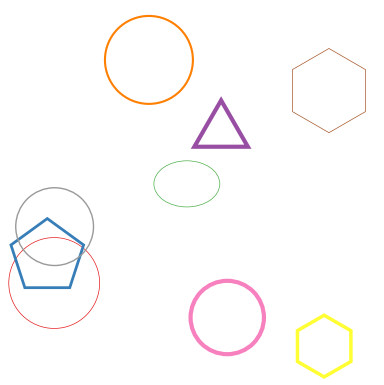[{"shape": "circle", "thickness": 0.5, "radius": 0.59, "center": [0.141, 0.265]}, {"shape": "pentagon", "thickness": 2, "radius": 0.5, "center": [0.123, 0.333]}, {"shape": "oval", "thickness": 0.5, "radius": 0.43, "center": [0.485, 0.522]}, {"shape": "triangle", "thickness": 3, "radius": 0.4, "center": [0.574, 0.659]}, {"shape": "circle", "thickness": 1.5, "radius": 0.57, "center": [0.387, 0.844]}, {"shape": "hexagon", "thickness": 2.5, "radius": 0.4, "center": [0.842, 0.101]}, {"shape": "hexagon", "thickness": 0.5, "radius": 0.55, "center": [0.854, 0.765]}, {"shape": "circle", "thickness": 3, "radius": 0.48, "center": [0.59, 0.175]}, {"shape": "circle", "thickness": 1, "radius": 0.5, "center": [0.142, 0.411]}]